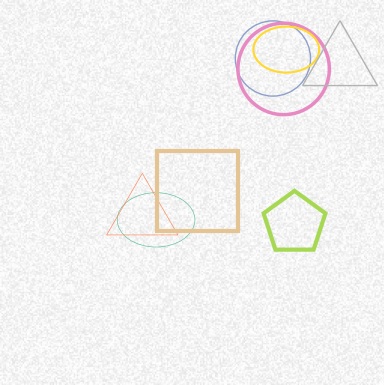[{"shape": "oval", "thickness": 0.5, "radius": 0.5, "center": [0.405, 0.429]}, {"shape": "triangle", "thickness": 0.5, "radius": 0.53, "center": [0.37, 0.443]}, {"shape": "circle", "thickness": 1, "radius": 0.49, "center": [0.709, 0.848]}, {"shape": "circle", "thickness": 2.5, "radius": 0.59, "center": [0.737, 0.821]}, {"shape": "pentagon", "thickness": 3, "radius": 0.42, "center": [0.765, 0.42]}, {"shape": "oval", "thickness": 1.5, "radius": 0.43, "center": [0.744, 0.871]}, {"shape": "square", "thickness": 3, "radius": 0.52, "center": [0.513, 0.503]}, {"shape": "triangle", "thickness": 1, "radius": 0.56, "center": [0.883, 0.834]}]